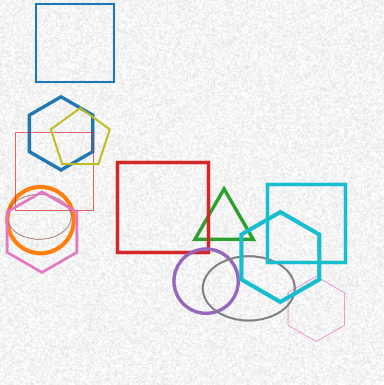[{"shape": "hexagon", "thickness": 2.5, "radius": 0.47, "center": [0.159, 0.654]}, {"shape": "square", "thickness": 1.5, "radius": 0.51, "center": [0.195, 0.889]}, {"shape": "circle", "thickness": 3, "radius": 0.43, "center": [0.105, 0.428]}, {"shape": "triangle", "thickness": 2.5, "radius": 0.44, "center": [0.582, 0.422]}, {"shape": "square", "thickness": 0.5, "radius": 0.51, "center": [0.141, 0.556]}, {"shape": "square", "thickness": 2.5, "radius": 0.59, "center": [0.422, 0.462]}, {"shape": "circle", "thickness": 2.5, "radius": 0.42, "center": [0.535, 0.27]}, {"shape": "oval", "thickness": 0.5, "radius": 0.42, "center": [0.102, 0.437]}, {"shape": "hexagon", "thickness": 0.5, "radius": 0.42, "center": [0.821, 0.197]}, {"shape": "hexagon", "thickness": 2, "radius": 0.52, "center": [0.109, 0.397]}, {"shape": "oval", "thickness": 1.5, "radius": 0.6, "center": [0.646, 0.251]}, {"shape": "pentagon", "thickness": 1.5, "radius": 0.4, "center": [0.209, 0.639]}, {"shape": "hexagon", "thickness": 3, "radius": 0.58, "center": [0.728, 0.332]}, {"shape": "square", "thickness": 2.5, "radius": 0.51, "center": [0.796, 0.42]}]